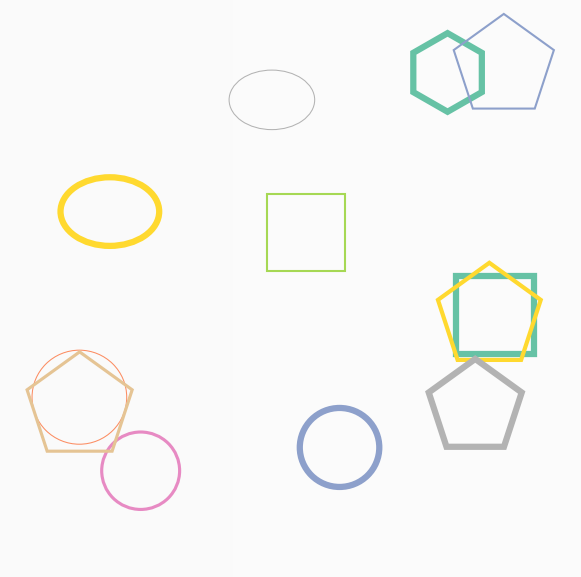[{"shape": "hexagon", "thickness": 3, "radius": 0.34, "center": [0.77, 0.874]}, {"shape": "square", "thickness": 3, "radius": 0.34, "center": [0.851, 0.453]}, {"shape": "circle", "thickness": 0.5, "radius": 0.41, "center": [0.137, 0.311]}, {"shape": "pentagon", "thickness": 1, "radius": 0.45, "center": [0.867, 0.884]}, {"shape": "circle", "thickness": 3, "radius": 0.34, "center": [0.584, 0.224]}, {"shape": "circle", "thickness": 1.5, "radius": 0.34, "center": [0.242, 0.184]}, {"shape": "square", "thickness": 1, "radius": 0.34, "center": [0.527, 0.596]}, {"shape": "pentagon", "thickness": 2, "radius": 0.46, "center": [0.842, 0.451]}, {"shape": "oval", "thickness": 3, "radius": 0.42, "center": [0.189, 0.633]}, {"shape": "pentagon", "thickness": 1.5, "radius": 0.48, "center": [0.137, 0.295]}, {"shape": "oval", "thickness": 0.5, "radius": 0.37, "center": [0.468, 0.826]}, {"shape": "pentagon", "thickness": 3, "radius": 0.42, "center": [0.818, 0.294]}]